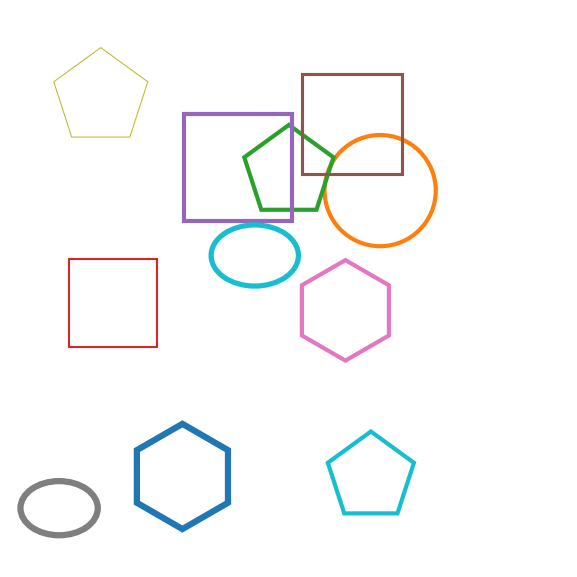[{"shape": "hexagon", "thickness": 3, "radius": 0.46, "center": [0.316, 0.174]}, {"shape": "circle", "thickness": 2, "radius": 0.48, "center": [0.658, 0.669]}, {"shape": "pentagon", "thickness": 2, "radius": 0.41, "center": [0.5, 0.702]}, {"shape": "square", "thickness": 1, "radius": 0.38, "center": [0.196, 0.474]}, {"shape": "square", "thickness": 2, "radius": 0.46, "center": [0.412, 0.709]}, {"shape": "square", "thickness": 1.5, "radius": 0.43, "center": [0.609, 0.785]}, {"shape": "hexagon", "thickness": 2, "radius": 0.43, "center": [0.598, 0.462]}, {"shape": "oval", "thickness": 3, "radius": 0.33, "center": [0.102, 0.119]}, {"shape": "pentagon", "thickness": 0.5, "radius": 0.43, "center": [0.174, 0.831]}, {"shape": "oval", "thickness": 2.5, "radius": 0.38, "center": [0.441, 0.557]}, {"shape": "pentagon", "thickness": 2, "radius": 0.39, "center": [0.642, 0.174]}]